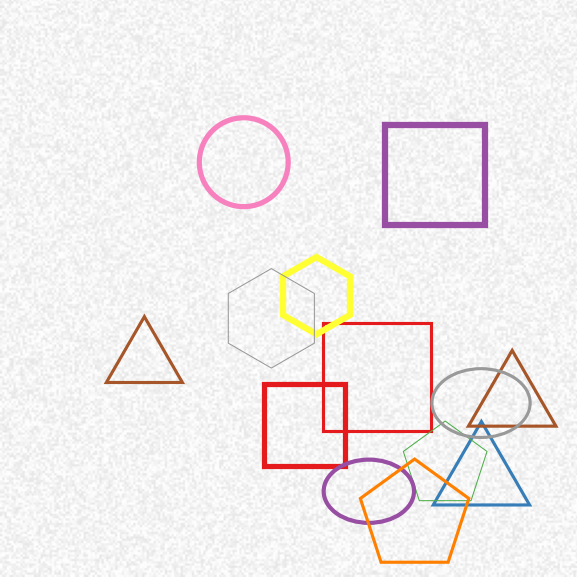[{"shape": "square", "thickness": 2.5, "radius": 0.35, "center": [0.528, 0.263]}, {"shape": "square", "thickness": 1.5, "radius": 0.47, "center": [0.652, 0.346]}, {"shape": "triangle", "thickness": 1.5, "radius": 0.48, "center": [0.834, 0.173]}, {"shape": "pentagon", "thickness": 0.5, "radius": 0.38, "center": [0.771, 0.194]}, {"shape": "oval", "thickness": 2, "radius": 0.39, "center": [0.639, 0.148]}, {"shape": "square", "thickness": 3, "radius": 0.43, "center": [0.753, 0.696]}, {"shape": "pentagon", "thickness": 1.5, "radius": 0.49, "center": [0.718, 0.105]}, {"shape": "hexagon", "thickness": 3, "radius": 0.33, "center": [0.548, 0.487]}, {"shape": "triangle", "thickness": 1.5, "radius": 0.38, "center": [0.25, 0.375]}, {"shape": "triangle", "thickness": 1.5, "radius": 0.44, "center": [0.887, 0.305]}, {"shape": "circle", "thickness": 2.5, "radius": 0.38, "center": [0.422, 0.718]}, {"shape": "oval", "thickness": 1.5, "radius": 0.43, "center": [0.833, 0.301]}, {"shape": "hexagon", "thickness": 0.5, "radius": 0.43, "center": [0.47, 0.448]}]